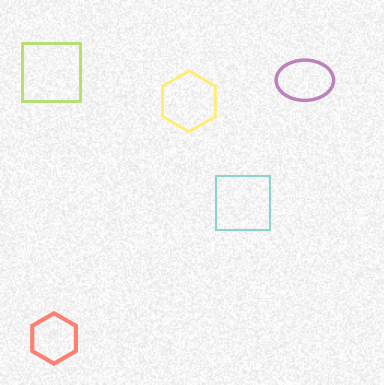[{"shape": "square", "thickness": 1.5, "radius": 0.35, "center": [0.631, 0.472]}, {"shape": "hexagon", "thickness": 3, "radius": 0.33, "center": [0.14, 0.121]}, {"shape": "square", "thickness": 2, "radius": 0.38, "center": [0.132, 0.812]}, {"shape": "oval", "thickness": 2.5, "radius": 0.37, "center": [0.792, 0.792]}, {"shape": "hexagon", "thickness": 2, "radius": 0.4, "center": [0.491, 0.737]}]